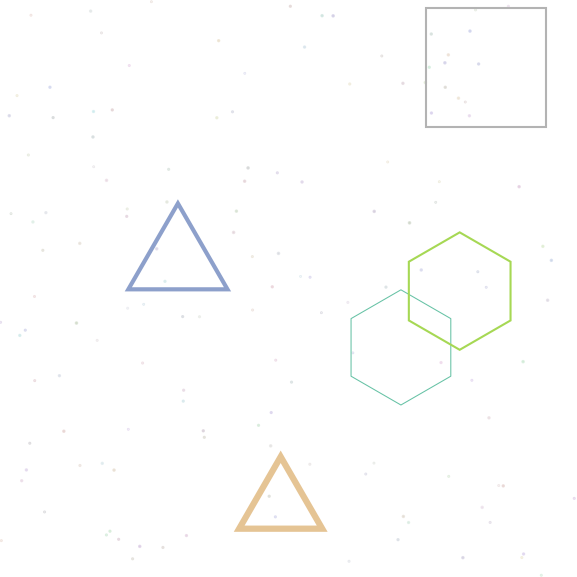[{"shape": "hexagon", "thickness": 0.5, "radius": 0.5, "center": [0.694, 0.398]}, {"shape": "triangle", "thickness": 2, "radius": 0.5, "center": [0.308, 0.548]}, {"shape": "hexagon", "thickness": 1, "radius": 0.51, "center": [0.796, 0.495]}, {"shape": "triangle", "thickness": 3, "radius": 0.42, "center": [0.486, 0.125]}, {"shape": "square", "thickness": 1, "radius": 0.52, "center": [0.841, 0.882]}]